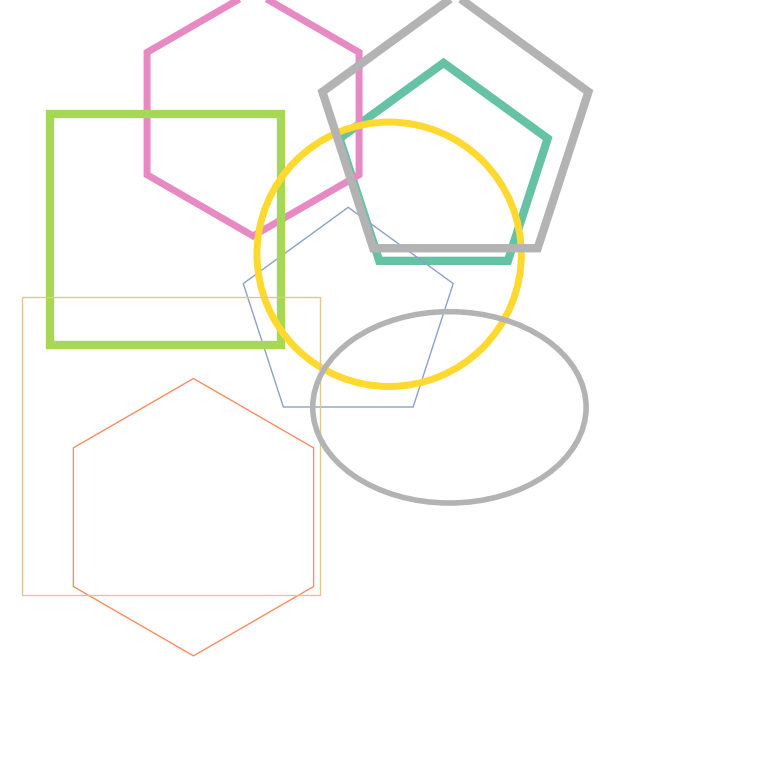[{"shape": "pentagon", "thickness": 3, "radius": 0.71, "center": [0.576, 0.776]}, {"shape": "hexagon", "thickness": 0.5, "radius": 0.9, "center": [0.251, 0.328]}, {"shape": "pentagon", "thickness": 0.5, "radius": 0.72, "center": [0.452, 0.587]}, {"shape": "hexagon", "thickness": 2.5, "radius": 0.79, "center": [0.329, 0.853]}, {"shape": "square", "thickness": 3, "radius": 0.75, "center": [0.215, 0.702]}, {"shape": "circle", "thickness": 2.5, "radius": 0.86, "center": [0.505, 0.67]}, {"shape": "square", "thickness": 0.5, "radius": 0.97, "center": [0.222, 0.42]}, {"shape": "pentagon", "thickness": 3, "radius": 0.91, "center": [0.591, 0.825]}, {"shape": "oval", "thickness": 2, "radius": 0.89, "center": [0.584, 0.471]}]